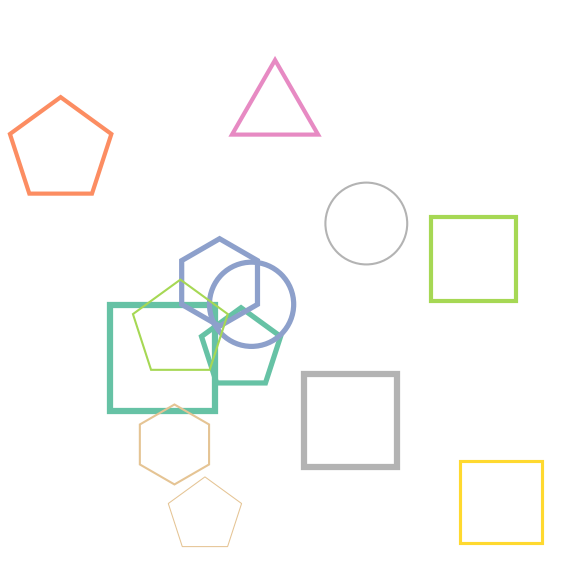[{"shape": "pentagon", "thickness": 2.5, "radius": 0.36, "center": [0.417, 0.394]}, {"shape": "square", "thickness": 3, "radius": 0.46, "center": [0.282, 0.379]}, {"shape": "pentagon", "thickness": 2, "radius": 0.46, "center": [0.105, 0.739]}, {"shape": "hexagon", "thickness": 2.5, "radius": 0.38, "center": [0.38, 0.51]}, {"shape": "circle", "thickness": 2.5, "radius": 0.36, "center": [0.436, 0.472]}, {"shape": "triangle", "thickness": 2, "radius": 0.43, "center": [0.476, 0.809]}, {"shape": "pentagon", "thickness": 1, "radius": 0.43, "center": [0.312, 0.429]}, {"shape": "square", "thickness": 2, "radius": 0.36, "center": [0.82, 0.551]}, {"shape": "square", "thickness": 1.5, "radius": 0.36, "center": [0.867, 0.13]}, {"shape": "hexagon", "thickness": 1, "radius": 0.35, "center": [0.302, 0.229]}, {"shape": "pentagon", "thickness": 0.5, "radius": 0.33, "center": [0.355, 0.107]}, {"shape": "circle", "thickness": 1, "radius": 0.35, "center": [0.634, 0.612]}, {"shape": "square", "thickness": 3, "radius": 0.4, "center": [0.607, 0.271]}]